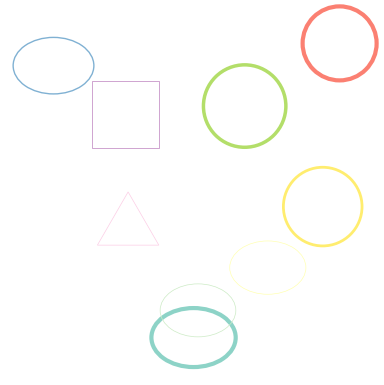[{"shape": "oval", "thickness": 3, "radius": 0.55, "center": [0.503, 0.123]}, {"shape": "oval", "thickness": 0.5, "radius": 0.49, "center": [0.696, 0.305]}, {"shape": "circle", "thickness": 3, "radius": 0.48, "center": [0.882, 0.887]}, {"shape": "oval", "thickness": 1, "radius": 0.52, "center": [0.139, 0.829]}, {"shape": "circle", "thickness": 2.5, "radius": 0.54, "center": [0.635, 0.725]}, {"shape": "triangle", "thickness": 0.5, "radius": 0.46, "center": [0.333, 0.409]}, {"shape": "square", "thickness": 0.5, "radius": 0.43, "center": [0.327, 0.703]}, {"shape": "oval", "thickness": 0.5, "radius": 0.49, "center": [0.514, 0.194]}, {"shape": "circle", "thickness": 2, "radius": 0.51, "center": [0.838, 0.463]}]